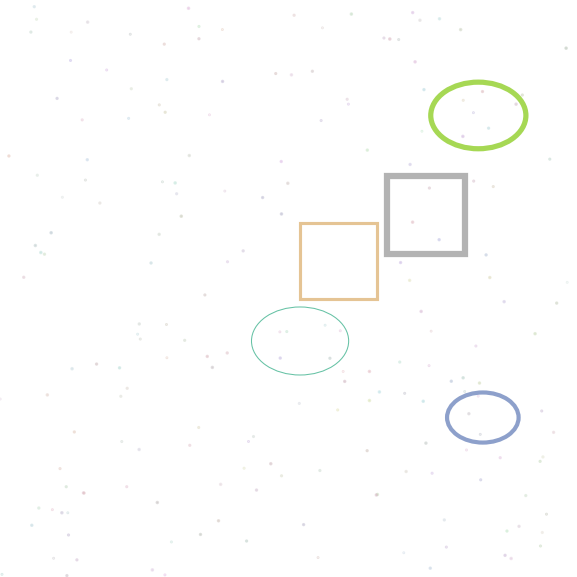[{"shape": "oval", "thickness": 0.5, "radius": 0.42, "center": [0.52, 0.409]}, {"shape": "oval", "thickness": 2, "radius": 0.31, "center": [0.836, 0.276]}, {"shape": "oval", "thickness": 2.5, "radius": 0.41, "center": [0.828, 0.799]}, {"shape": "square", "thickness": 1.5, "radius": 0.33, "center": [0.586, 0.547]}, {"shape": "square", "thickness": 3, "radius": 0.34, "center": [0.738, 0.627]}]